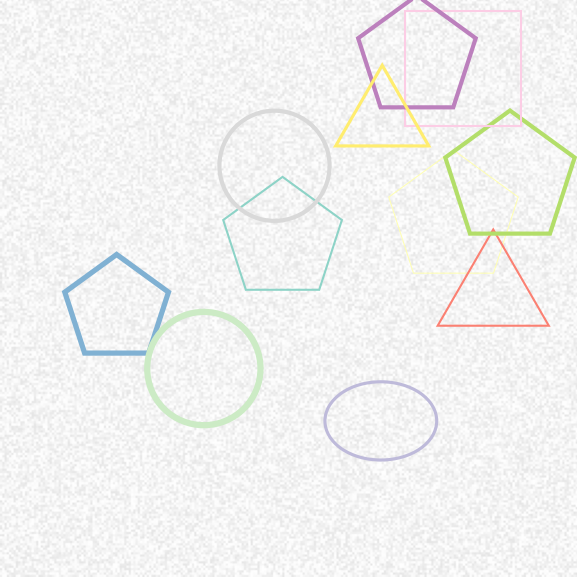[{"shape": "pentagon", "thickness": 1, "radius": 0.54, "center": [0.489, 0.585]}, {"shape": "pentagon", "thickness": 0.5, "radius": 0.59, "center": [0.785, 0.621]}, {"shape": "oval", "thickness": 1.5, "radius": 0.48, "center": [0.659, 0.27]}, {"shape": "triangle", "thickness": 1, "radius": 0.56, "center": [0.854, 0.491]}, {"shape": "pentagon", "thickness": 2.5, "radius": 0.47, "center": [0.202, 0.464]}, {"shape": "pentagon", "thickness": 2, "radius": 0.59, "center": [0.883, 0.69]}, {"shape": "square", "thickness": 1, "radius": 0.5, "center": [0.802, 0.881]}, {"shape": "circle", "thickness": 2, "radius": 0.48, "center": [0.475, 0.712]}, {"shape": "pentagon", "thickness": 2, "radius": 0.54, "center": [0.722, 0.9]}, {"shape": "circle", "thickness": 3, "radius": 0.49, "center": [0.353, 0.361]}, {"shape": "triangle", "thickness": 1.5, "radius": 0.47, "center": [0.662, 0.793]}]